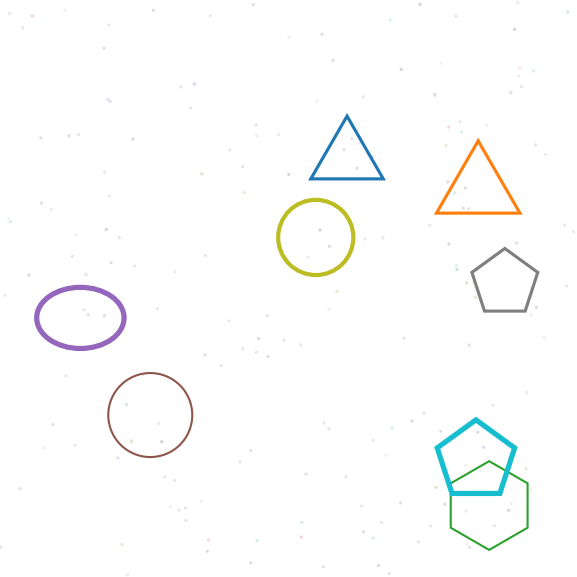[{"shape": "triangle", "thickness": 1.5, "radius": 0.36, "center": [0.601, 0.726]}, {"shape": "triangle", "thickness": 1.5, "radius": 0.42, "center": [0.828, 0.672]}, {"shape": "hexagon", "thickness": 1, "radius": 0.38, "center": [0.847, 0.124]}, {"shape": "oval", "thickness": 2.5, "radius": 0.38, "center": [0.139, 0.449]}, {"shape": "circle", "thickness": 1, "radius": 0.36, "center": [0.26, 0.28]}, {"shape": "pentagon", "thickness": 1.5, "radius": 0.3, "center": [0.874, 0.509]}, {"shape": "circle", "thickness": 2, "radius": 0.33, "center": [0.547, 0.588]}, {"shape": "pentagon", "thickness": 2.5, "radius": 0.35, "center": [0.824, 0.202]}]